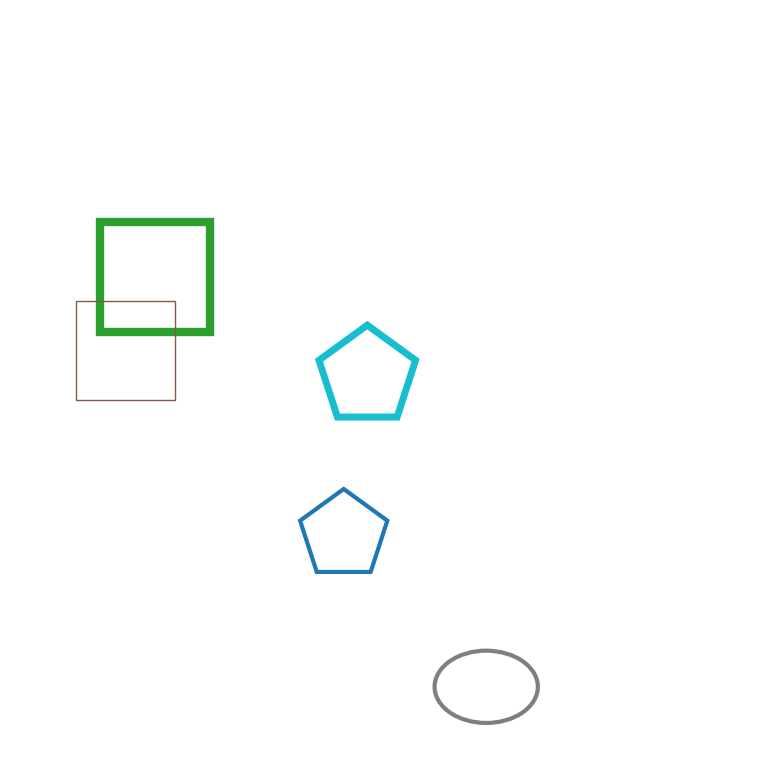[{"shape": "pentagon", "thickness": 1.5, "radius": 0.3, "center": [0.446, 0.305]}, {"shape": "square", "thickness": 3, "radius": 0.36, "center": [0.201, 0.64]}, {"shape": "square", "thickness": 0.5, "radius": 0.32, "center": [0.163, 0.545]}, {"shape": "oval", "thickness": 1.5, "radius": 0.34, "center": [0.631, 0.108]}, {"shape": "pentagon", "thickness": 2.5, "radius": 0.33, "center": [0.477, 0.512]}]